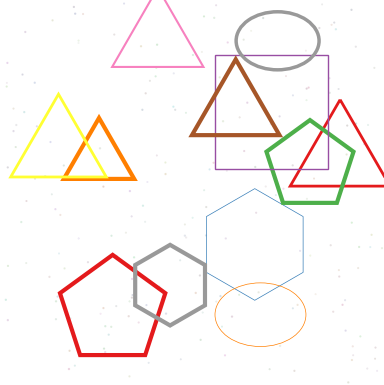[{"shape": "triangle", "thickness": 2, "radius": 0.75, "center": [0.883, 0.591]}, {"shape": "pentagon", "thickness": 3, "radius": 0.72, "center": [0.293, 0.194]}, {"shape": "hexagon", "thickness": 0.5, "radius": 0.72, "center": [0.662, 0.365]}, {"shape": "pentagon", "thickness": 3, "radius": 0.59, "center": [0.805, 0.569]}, {"shape": "square", "thickness": 1, "radius": 0.74, "center": [0.704, 0.709]}, {"shape": "oval", "thickness": 0.5, "radius": 0.59, "center": [0.677, 0.183]}, {"shape": "triangle", "thickness": 3, "radius": 0.53, "center": [0.257, 0.588]}, {"shape": "triangle", "thickness": 2, "radius": 0.72, "center": [0.152, 0.612]}, {"shape": "triangle", "thickness": 3, "radius": 0.66, "center": [0.612, 0.715]}, {"shape": "triangle", "thickness": 1.5, "radius": 0.68, "center": [0.41, 0.895]}, {"shape": "hexagon", "thickness": 3, "radius": 0.52, "center": [0.442, 0.259]}, {"shape": "oval", "thickness": 2.5, "radius": 0.54, "center": [0.721, 0.894]}]